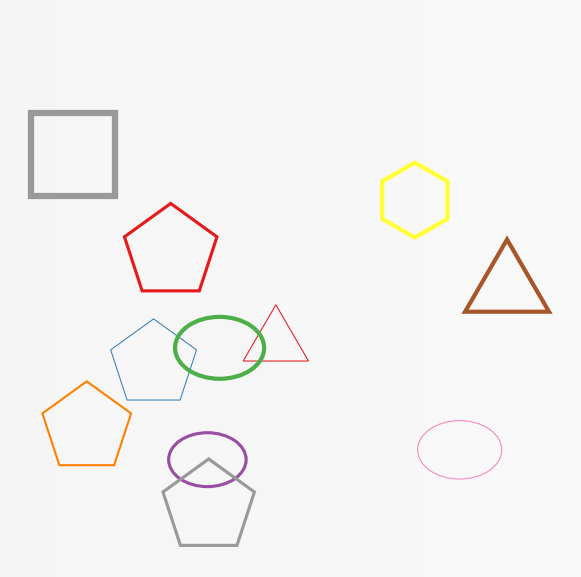[{"shape": "pentagon", "thickness": 1.5, "radius": 0.42, "center": [0.294, 0.563]}, {"shape": "triangle", "thickness": 0.5, "radius": 0.32, "center": [0.475, 0.406]}, {"shape": "pentagon", "thickness": 0.5, "radius": 0.39, "center": [0.264, 0.369]}, {"shape": "oval", "thickness": 2, "radius": 0.38, "center": [0.378, 0.397]}, {"shape": "oval", "thickness": 1.5, "radius": 0.33, "center": [0.357, 0.203]}, {"shape": "pentagon", "thickness": 1, "radius": 0.4, "center": [0.149, 0.259]}, {"shape": "hexagon", "thickness": 2, "radius": 0.32, "center": [0.714, 0.653]}, {"shape": "triangle", "thickness": 2, "radius": 0.42, "center": [0.872, 0.501]}, {"shape": "oval", "thickness": 0.5, "radius": 0.36, "center": [0.791, 0.22]}, {"shape": "square", "thickness": 3, "radius": 0.36, "center": [0.125, 0.732]}, {"shape": "pentagon", "thickness": 1.5, "radius": 0.41, "center": [0.359, 0.122]}]